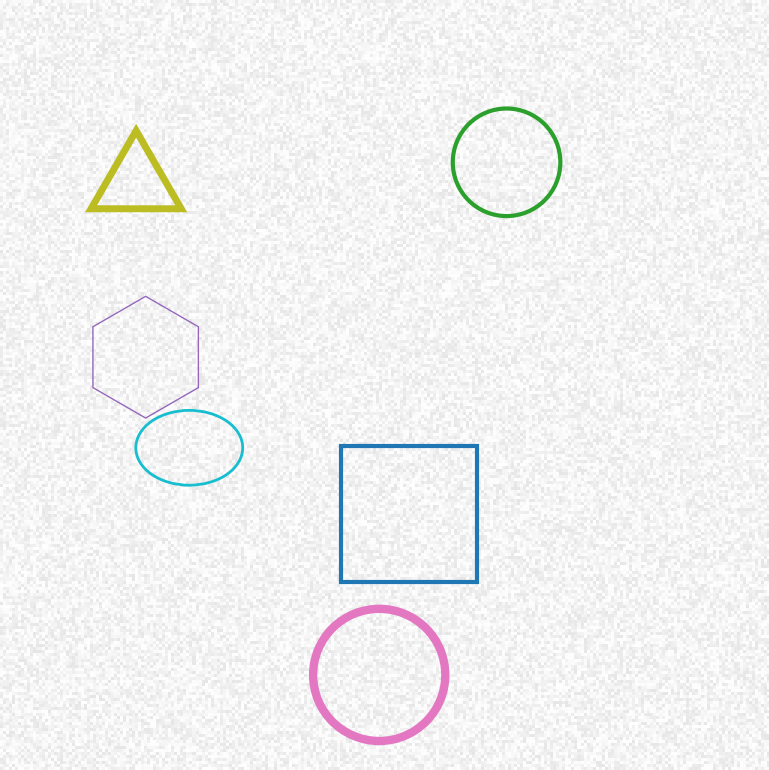[{"shape": "square", "thickness": 1.5, "radius": 0.44, "center": [0.531, 0.333]}, {"shape": "circle", "thickness": 1.5, "radius": 0.35, "center": [0.658, 0.789]}, {"shape": "hexagon", "thickness": 0.5, "radius": 0.4, "center": [0.189, 0.536]}, {"shape": "circle", "thickness": 3, "radius": 0.43, "center": [0.492, 0.124]}, {"shape": "triangle", "thickness": 2.5, "radius": 0.34, "center": [0.177, 0.763]}, {"shape": "oval", "thickness": 1, "radius": 0.35, "center": [0.246, 0.418]}]